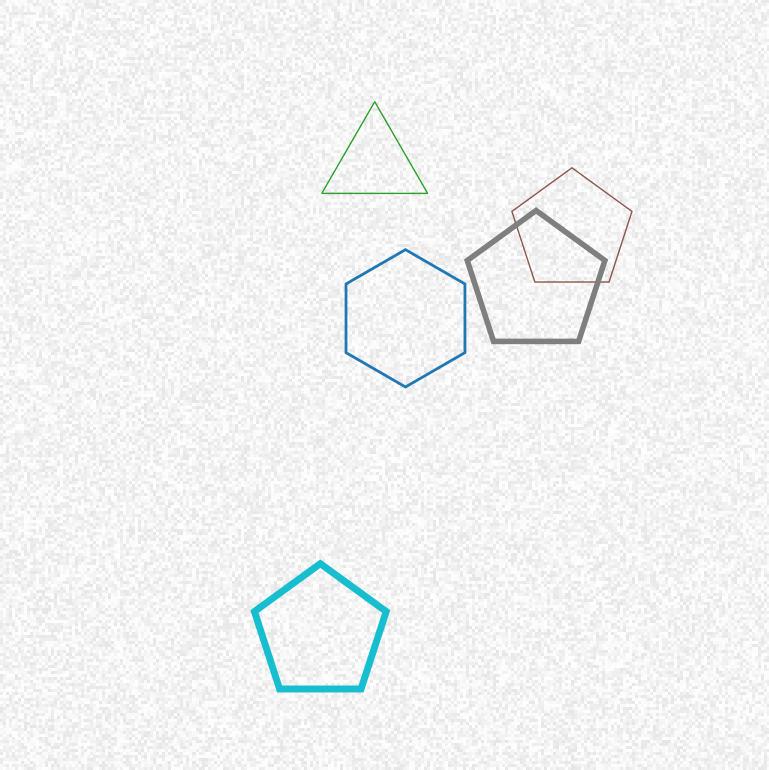[{"shape": "hexagon", "thickness": 1, "radius": 0.45, "center": [0.527, 0.587]}, {"shape": "triangle", "thickness": 0.5, "radius": 0.4, "center": [0.487, 0.789]}, {"shape": "pentagon", "thickness": 0.5, "radius": 0.41, "center": [0.743, 0.7]}, {"shape": "pentagon", "thickness": 2, "radius": 0.47, "center": [0.696, 0.633]}, {"shape": "pentagon", "thickness": 2.5, "radius": 0.45, "center": [0.416, 0.178]}]